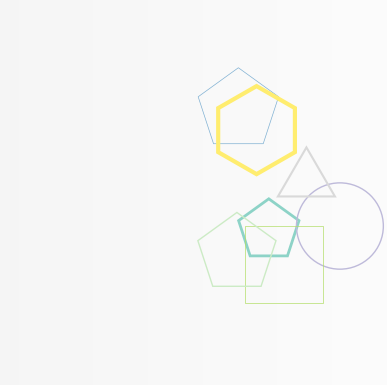[{"shape": "pentagon", "thickness": 2, "radius": 0.41, "center": [0.694, 0.402]}, {"shape": "circle", "thickness": 1, "radius": 0.56, "center": [0.877, 0.413]}, {"shape": "pentagon", "thickness": 0.5, "radius": 0.55, "center": [0.615, 0.715]}, {"shape": "square", "thickness": 0.5, "radius": 0.5, "center": [0.733, 0.313]}, {"shape": "triangle", "thickness": 1.5, "radius": 0.42, "center": [0.791, 0.532]}, {"shape": "pentagon", "thickness": 1, "radius": 0.53, "center": [0.611, 0.342]}, {"shape": "hexagon", "thickness": 3, "radius": 0.57, "center": [0.662, 0.662]}]